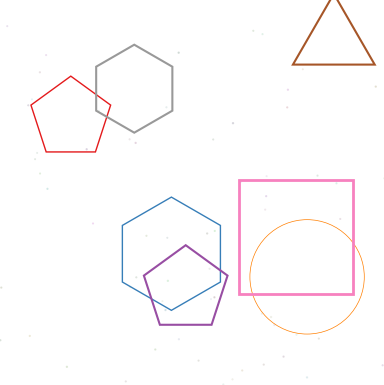[{"shape": "pentagon", "thickness": 1, "radius": 0.54, "center": [0.184, 0.693]}, {"shape": "hexagon", "thickness": 1, "radius": 0.74, "center": [0.445, 0.341]}, {"shape": "pentagon", "thickness": 1.5, "radius": 0.57, "center": [0.482, 0.249]}, {"shape": "circle", "thickness": 0.5, "radius": 0.74, "center": [0.798, 0.281]}, {"shape": "triangle", "thickness": 1.5, "radius": 0.61, "center": [0.867, 0.894]}, {"shape": "square", "thickness": 2, "radius": 0.74, "center": [0.769, 0.384]}, {"shape": "hexagon", "thickness": 1.5, "radius": 0.57, "center": [0.349, 0.77]}]